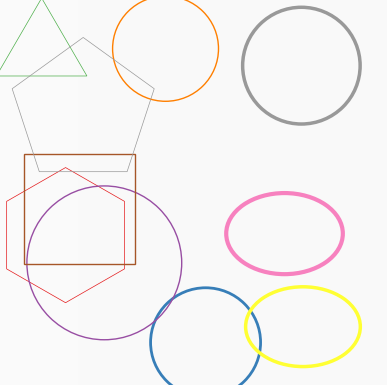[{"shape": "hexagon", "thickness": 0.5, "radius": 0.88, "center": [0.169, 0.389]}, {"shape": "circle", "thickness": 2, "radius": 0.71, "center": [0.531, 0.111]}, {"shape": "triangle", "thickness": 0.5, "radius": 0.67, "center": [0.107, 0.87]}, {"shape": "circle", "thickness": 1, "radius": 1.0, "center": [0.269, 0.317]}, {"shape": "circle", "thickness": 1, "radius": 0.68, "center": [0.427, 0.874]}, {"shape": "oval", "thickness": 2.5, "radius": 0.74, "center": [0.782, 0.151]}, {"shape": "square", "thickness": 1, "radius": 0.72, "center": [0.205, 0.457]}, {"shape": "oval", "thickness": 3, "radius": 0.75, "center": [0.734, 0.393]}, {"shape": "circle", "thickness": 2.5, "radius": 0.76, "center": [0.778, 0.829]}, {"shape": "pentagon", "thickness": 0.5, "radius": 0.96, "center": [0.215, 0.71]}]